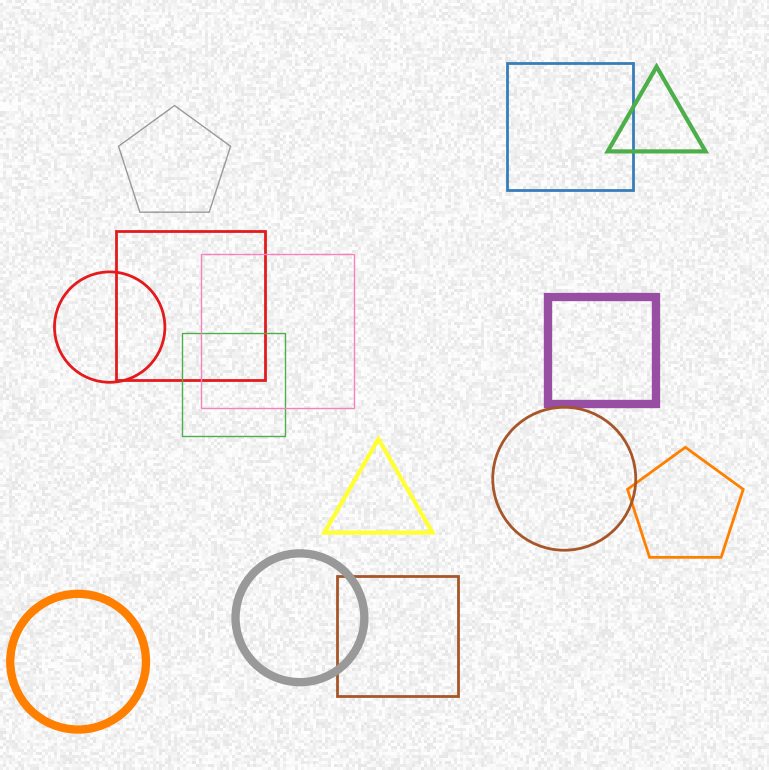[{"shape": "square", "thickness": 1, "radius": 0.48, "center": [0.248, 0.603]}, {"shape": "circle", "thickness": 1, "radius": 0.36, "center": [0.142, 0.575]}, {"shape": "square", "thickness": 1, "radius": 0.41, "center": [0.74, 0.836]}, {"shape": "triangle", "thickness": 1.5, "radius": 0.37, "center": [0.853, 0.84]}, {"shape": "square", "thickness": 0.5, "radius": 0.34, "center": [0.303, 0.5]}, {"shape": "square", "thickness": 3, "radius": 0.35, "center": [0.782, 0.545]}, {"shape": "pentagon", "thickness": 1, "radius": 0.4, "center": [0.89, 0.34]}, {"shape": "circle", "thickness": 3, "radius": 0.44, "center": [0.101, 0.141]}, {"shape": "triangle", "thickness": 1.5, "radius": 0.41, "center": [0.491, 0.349]}, {"shape": "square", "thickness": 1, "radius": 0.39, "center": [0.516, 0.174]}, {"shape": "circle", "thickness": 1, "radius": 0.46, "center": [0.733, 0.378]}, {"shape": "square", "thickness": 0.5, "radius": 0.5, "center": [0.36, 0.57]}, {"shape": "circle", "thickness": 3, "radius": 0.42, "center": [0.39, 0.198]}, {"shape": "pentagon", "thickness": 0.5, "radius": 0.38, "center": [0.227, 0.786]}]